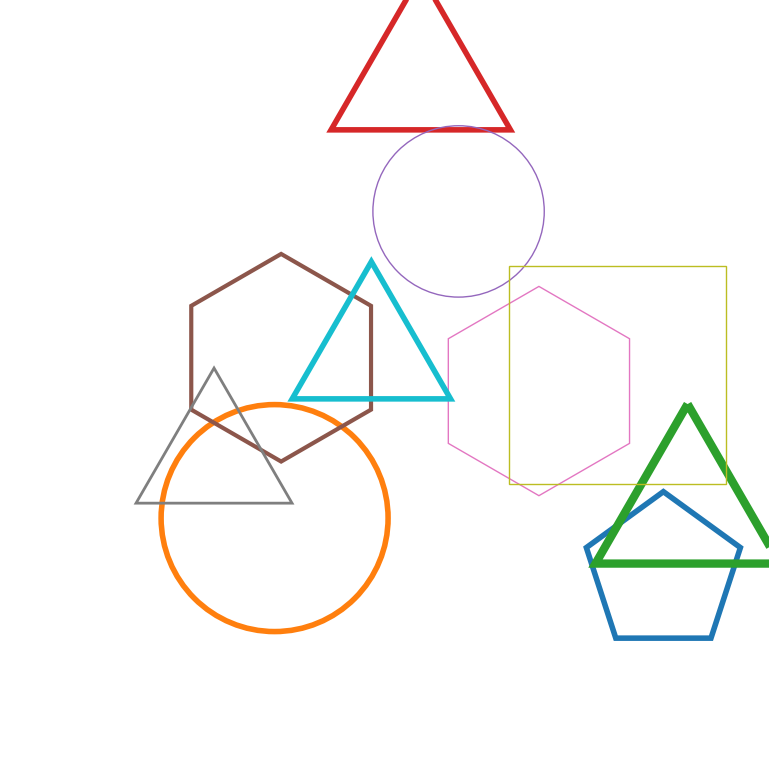[{"shape": "pentagon", "thickness": 2, "radius": 0.53, "center": [0.862, 0.256]}, {"shape": "circle", "thickness": 2, "radius": 0.74, "center": [0.357, 0.327]}, {"shape": "triangle", "thickness": 3, "radius": 0.69, "center": [0.893, 0.337]}, {"shape": "triangle", "thickness": 2, "radius": 0.67, "center": [0.546, 0.899]}, {"shape": "circle", "thickness": 0.5, "radius": 0.56, "center": [0.596, 0.725]}, {"shape": "hexagon", "thickness": 1.5, "radius": 0.67, "center": [0.365, 0.535]}, {"shape": "hexagon", "thickness": 0.5, "radius": 0.68, "center": [0.7, 0.492]}, {"shape": "triangle", "thickness": 1, "radius": 0.58, "center": [0.278, 0.405]}, {"shape": "square", "thickness": 0.5, "radius": 0.71, "center": [0.802, 0.513]}, {"shape": "triangle", "thickness": 2, "radius": 0.59, "center": [0.482, 0.541]}]